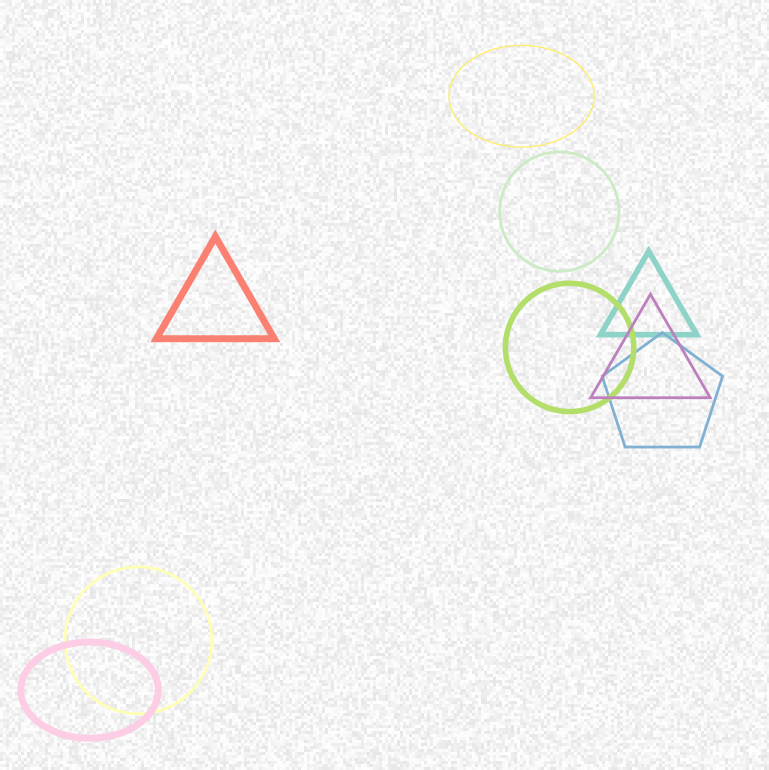[{"shape": "triangle", "thickness": 2, "radius": 0.36, "center": [0.842, 0.601]}, {"shape": "circle", "thickness": 1, "radius": 0.48, "center": [0.18, 0.168]}, {"shape": "triangle", "thickness": 2.5, "radius": 0.44, "center": [0.28, 0.604]}, {"shape": "pentagon", "thickness": 1, "radius": 0.41, "center": [0.86, 0.486]}, {"shape": "circle", "thickness": 2, "radius": 0.42, "center": [0.74, 0.549]}, {"shape": "oval", "thickness": 2.5, "radius": 0.45, "center": [0.116, 0.104]}, {"shape": "triangle", "thickness": 1, "radius": 0.45, "center": [0.845, 0.528]}, {"shape": "circle", "thickness": 1, "radius": 0.39, "center": [0.726, 0.725]}, {"shape": "oval", "thickness": 0.5, "radius": 0.47, "center": [0.677, 0.875]}]